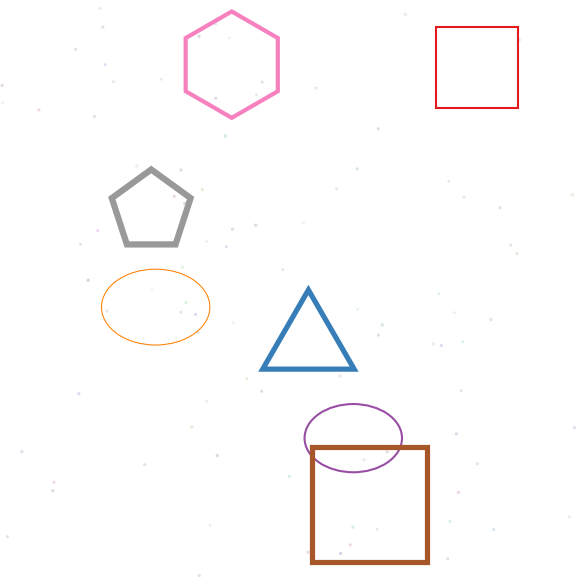[{"shape": "square", "thickness": 1, "radius": 0.35, "center": [0.826, 0.883]}, {"shape": "triangle", "thickness": 2.5, "radius": 0.46, "center": [0.534, 0.406]}, {"shape": "oval", "thickness": 1, "radius": 0.42, "center": [0.612, 0.24]}, {"shape": "oval", "thickness": 0.5, "radius": 0.47, "center": [0.27, 0.467]}, {"shape": "square", "thickness": 2.5, "radius": 0.5, "center": [0.639, 0.125]}, {"shape": "hexagon", "thickness": 2, "radius": 0.46, "center": [0.401, 0.887]}, {"shape": "pentagon", "thickness": 3, "radius": 0.36, "center": [0.262, 0.634]}]